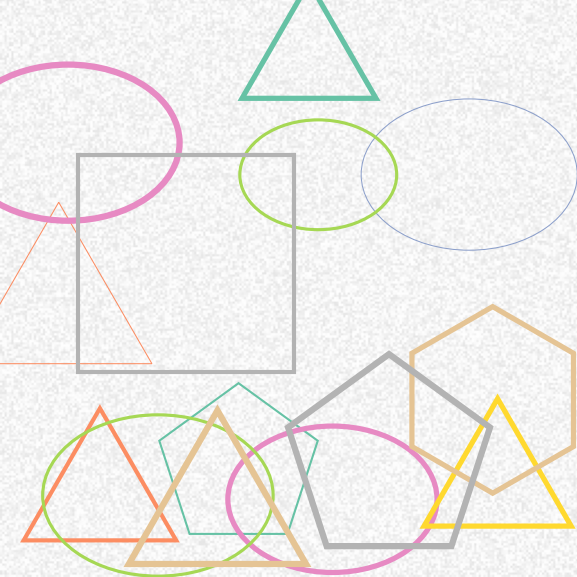[{"shape": "triangle", "thickness": 2.5, "radius": 0.67, "center": [0.535, 0.896]}, {"shape": "pentagon", "thickness": 1, "radius": 0.72, "center": [0.413, 0.191]}, {"shape": "triangle", "thickness": 0.5, "radius": 0.93, "center": [0.102, 0.463]}, {"shape": "triangle", "thickness": 2, "radius": 0.76, "center": [0.173, 0.14]}, {"shape": "oval", "thickness": 0.5, "radius": 0.94, "center": [0.812, 0.697]}, {"shape": "oval", "thickness": 3, "radius": 0.97, "center": [0.118, 0.752]}, {"shape": "oval", "thickness": 2.5, "radius": 0.91, "center": [0.576, 0.135]}, {"shape": "oval", "thickness": 1.5, "radius": 1.0, "center": [0.273, 0.141]}, {"shape": "oval", "thickness": 1.5, "radius": 0.68, "center": [0.551, 0.696]}, {"shape": "triangle", "thickness": 2.5, "radius": 0.74, "center": [0.862, 0.162]}, {"shape": "triangle", "thickness": 3, "radius": 0.89, "center": [0.377, 0.111]}, {"shape": "hexagon", "thickness": 2.5, "radius": 0.81, "center": [0.853, 0.307]}, {"shape": "square", "thickness": 2, "radius": 0.94, "center": [0.322, 0.543]}, {"shape": "pentagon", "thickness": 3, "radius": 0.92, "center": [0.674, 0.202]}]